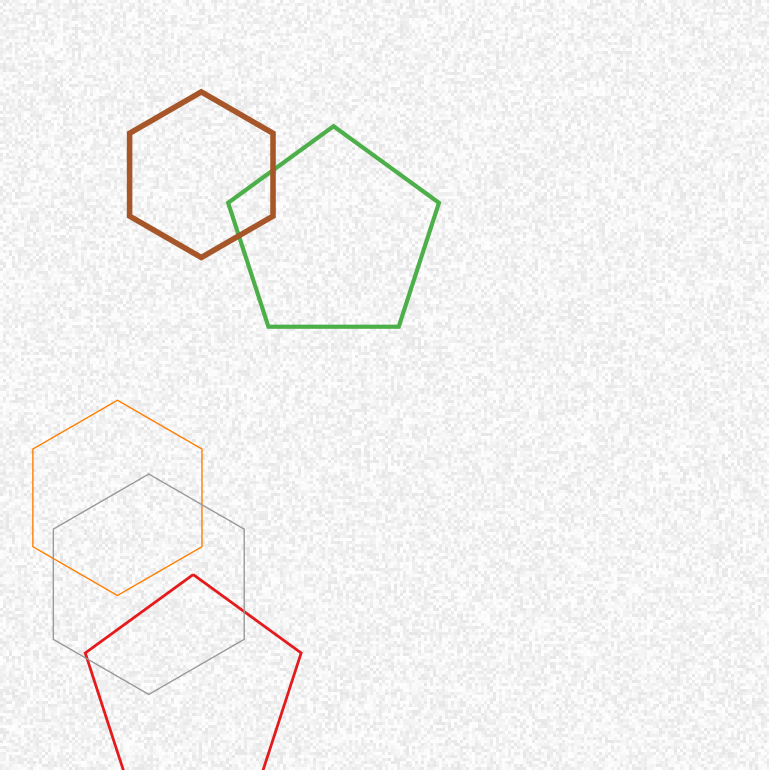[{"shape": "pentagon", "thickness": 1, "radius": 0.74, "center": [0.251, 0.106]}, {"shape": "pentagon", "thickness": 1.5, "radius": 0.72, "center": [0.433, 0.692]}, {"shape": "hexagon", "thickness": 0.5, "radius": 0.63, "center": [0.152, 0.353]}, {"shape": "hexagon", "thickness": 2, "radius": 0.54, "center": [0.261, 0.773]}, {"shape": "hexagon", "thickness": 0.5, "radius": 0.72, "center": [0.193, 0.241]}]